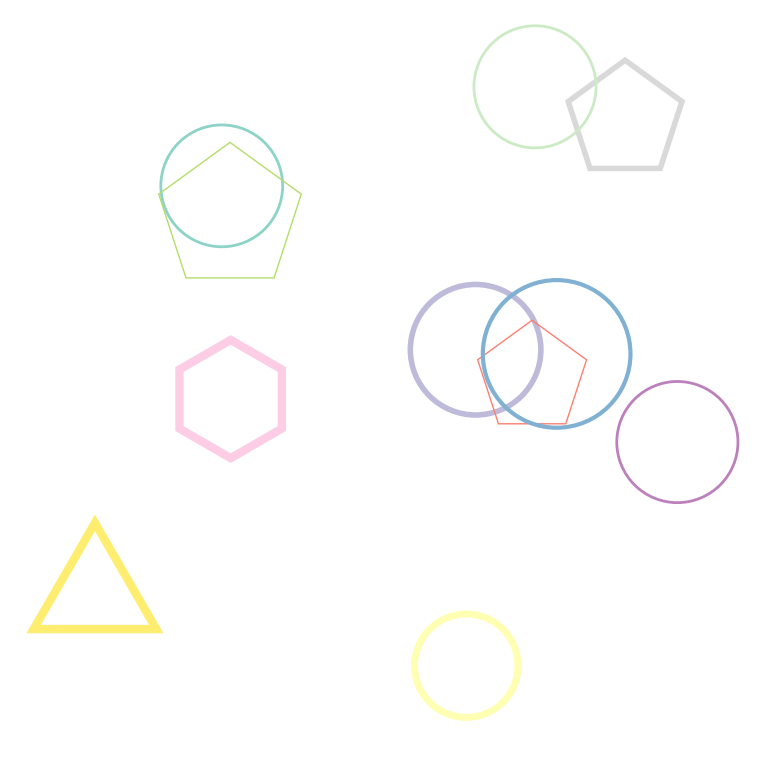[{"shape": "circle", "thickness": 1, "radius": 0.4, "center": [0.288, 0.759]}, {"shape": "circle", "thickness": 2.5, "radius": 0.34, "center": [0.606, 0.135]}, {"shape": "circle", "thickness": 2, "radius": 0.42, "center": [0.618, 0.546]}, {"shape": "pentagon", "thickness": 0.5, "radius": 0.37, "center": [0.691, 0.51]}, {"shape": "circle", "thickness": 1.5, "radius": 0.48, "center": [0.723, 0.54]}, {"shape": "pentagon", "thickness": 0.5, "radius": 0.49, "center": [0.299, 0.718]}, {"shape": "hexagon", "thickness": 3, "radius": 0.38, "center": [0.3, 0.482]}, {"shape": "pentagon", "thickness": 2, "radius": 0.39, "center": [0.812, 0.844]}, {"shape": "circle", "thickness": 1, "radius": 0.39, "center": [0.88, 0.426]}, {"shape": "circle", "thickness": 1, "radius": 0.4, "center": [0.695, 0.887]}, {"shape": "triangle", "thickness": 3, "radius": 0.46, "center": [0.123, 0.229]}]